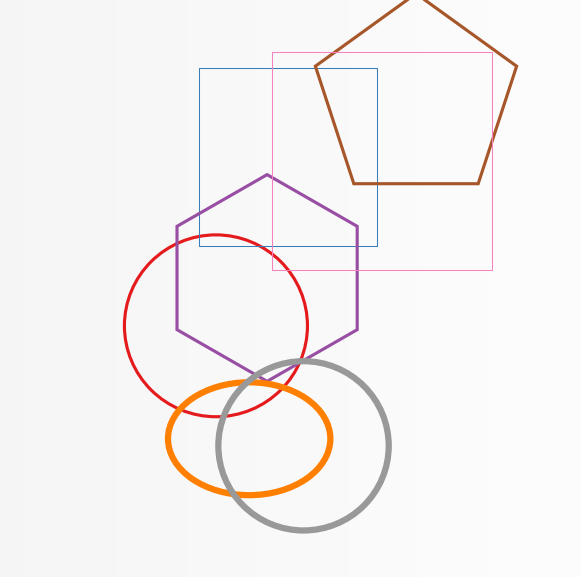[{"shape": "circle", "thickness": 1.5, "radius": 0.79, "center": [0.372, 0.435]}, {"shape": "square", "thickness": 0.5, "radius": 0.77, "center": [0.495, 0.727]}, {"shape": "hexagon", "thickness": 1.5, "radius": 0.89, "center": [0.46, 0.518]}, {"shape": "oval", "thickness": 3, "radius": 0.7, "center": [0.429, 0.239]}, {"shape": "pentagon", "thickness": 1.5, "radius": 0.91, "center": [0.716, 0.828]}, {"shape": "square", "thickness": 0.5, "radius": 0.94, "center": [0.658, 0.72]}, {"shape": "circle", "thickness": 3, "radius": 0.73, "center": [0.522, 0.227]}]